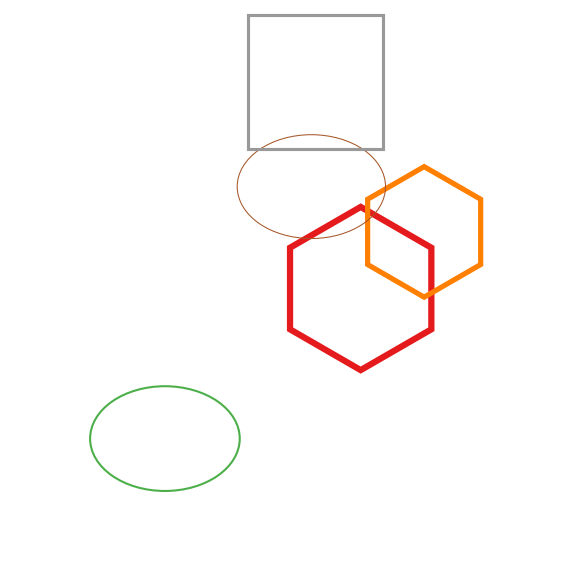[{"shape": "hexagon", "thickness": 3, "radius": 0.71, "center": [0.625, 0.5]}, {"shape": "oval", "thickness": 1, "radius": 0.65, "center": [0.286, 0.24]}, {"shape": "hexagon", "thickness": 2.5, "radius": 0.57, "center": [0.734, 0.598]}, {"shape": "oval", "thickness": 0.5, "radius": 0.64, "center": [0.539, 0.676]}, {"shape": "square", "thickness": 1.5, "radius": 0.58, "center": [0.546, 0.857]}]